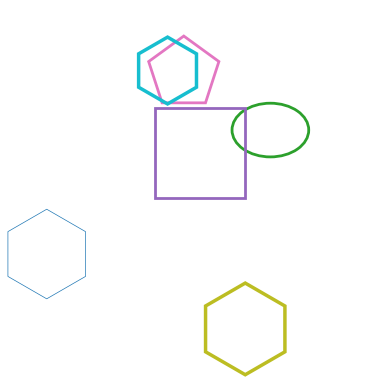[{"shape": "hexagon", "thickness": 0.5, "radius": 0.58, "center": [0.121, 0.34]}, {"shape": "oval", "thickness": 2, "radius": 0.5, "center": [0.702, 0.662]}, {"shape": "square", "thickness": 2, "radius": 0.58, "center": [0.52, 0.603]}, {"shape": "pentagon", "thickness": 2, "radius": 0.48, "center": [0.477, 0.81]}, {"shape": "hexagon", "thickness": 2.5, "radius": 0.6, "center": [0.637, 0.146]}, {"shape": "hexagon", "thickness": 2.5, "radius": 0.43, "center": [0.435, 0.817]}]